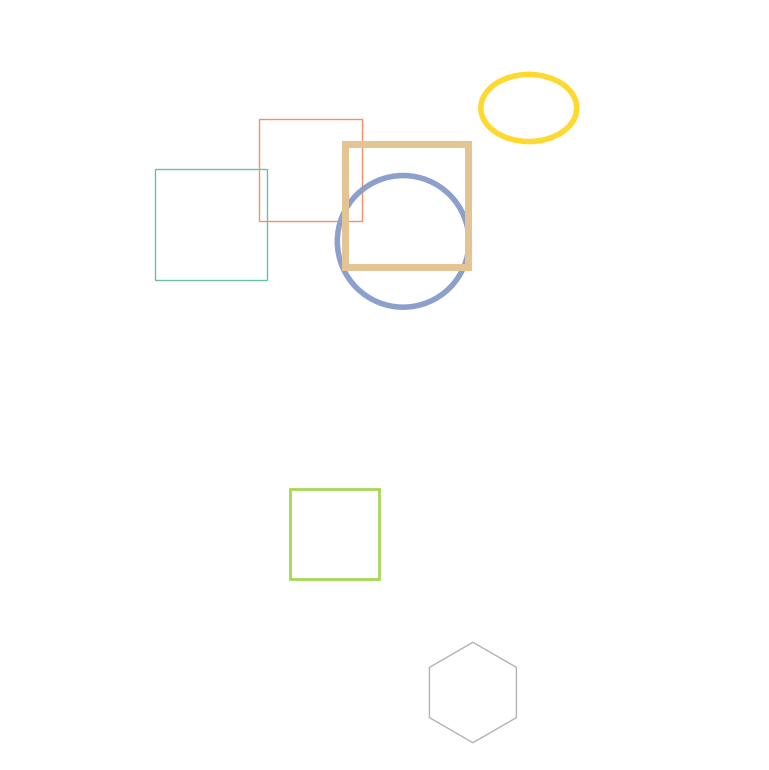[{"shape": "square", "thickness": 0.5, "radius": 0.36, "center": [0.274, 0.709]}, {"shape": "square", "thickness": 0.5, "radius": 0.33, "center": [0.403, 0.779]}, {"shape": "circle", "thickness": 2, "radius": 0.43, "center": [0.524, 0.687]}, {"shape": "square", "thickness": 1, "radius": 0.29, "center": [0.435, 0.306]}, {"shape": "oval", "thickness": 2, "radius": 0.31, "center": [0.687, 0.86]}, {"shape": "square", "thickness": 2.5, "radius": 0.4, "center": [0.528, 0.733]}, {"shape": "hexagon", "thickness": 0.5, "radius": 0.33, "center": [0.614, 0.101]}]